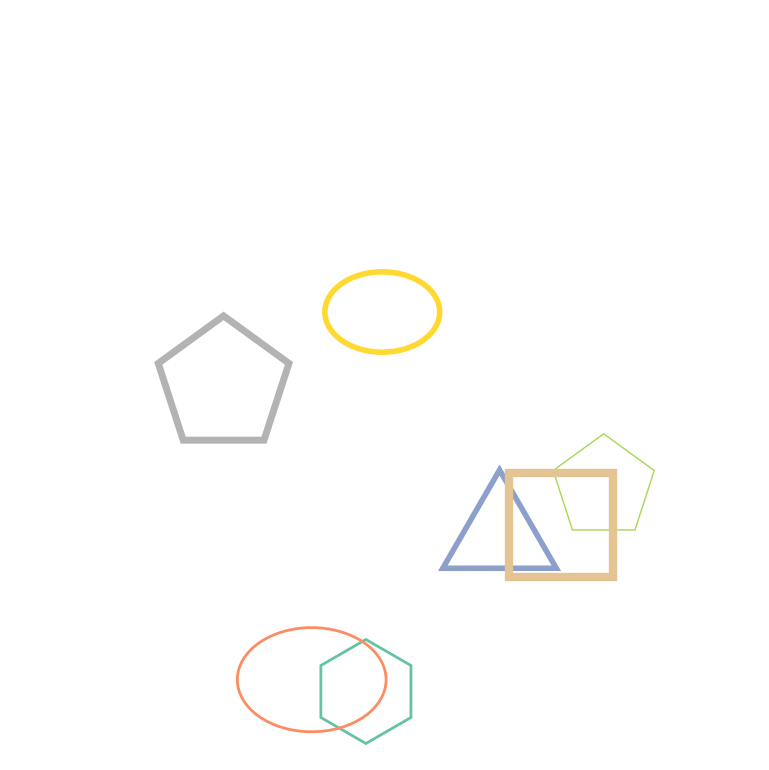[{"shape": "hexagon", "thickness": 1, "radius": 0.34, "center": [0.475, 0.102]}, {"shape": "oval", "thickness": 1, "radius": 0.48, "center": [0.405, 0.117]}, {"shape": "triangle", "thickness": 2, "radius": 0.43, "center": [0.649, 0.305]}, {"shape": "pentagon", "thickness": 0.5, "radius": 0.35, "center": [0.784, 0.368]}, {"shape": "oval", "thickness": 2, "radius": 0.37, "center": [0.496, 0.595]}, {"shape": "square", "thickness": 3, "radius": 0.34, "center": [0.729, 0.319]}, {"shape": "pentagon", "thickness": 2.5, "radius": 0.45, "center": [0.29, 0.501]}]